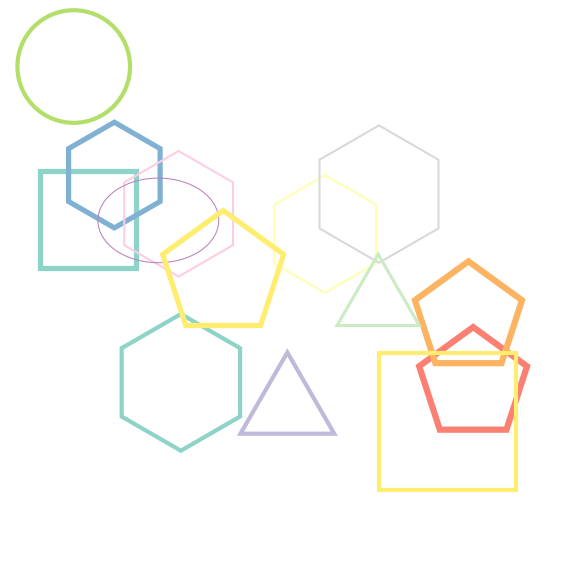[{"shape": "hexagon", "thickness": 2, "radius": 0.59, "center": [0.313, 0.337]}, {"shape": "square", "thickness": 2.5, "radius": 0.42, "center": [0.152, 0.62]}, {"shape": "hexagon", "thickness": 1, "radius": 0.51, "center": [0.563, 0.594]}, {"shape": "triangle", "thickness": 2, "radius": 0.47, "center": [0.498, 0.295]}, {"shape": "pentagon", "thickness": 3, "radius": 0.49, "center": [0.819, 0.335]}, {"shape": "hexagon", "thickness": 2.5, "radius": 0.46, "center": [0.198, 0.696]}, {"shape": "pentagon", "thickness": 3, "radius": 0.49, "center": [0.811, 0.449]}, {"shape": "circle", "thickness": 2, "radius": 0.49, "center": [0.128, 0.884]}, {"shape": "hexagon", "thickness": 1, "radius": 0.54, "center": [0.309, 0.629]}, {"shape": "hexagon", "thickness": 1, "radius": 0.59, "center": [0.656, 0.663]}, {"shape": "oval", "thickness": 0.5, "radius": 0.52, "center": [0.274, 0.618]}, {"shape": "triangle", "thickness": 1.5, "radius": 0.41, "center": [0.655, 0.477]}, {"shape": "pentagon", "thickness": 2.5, "radius": 0.55, "center": [0.386, 0.525]}, {"shape": "square", "thickness": 2, "radius": 0.59, "center": [0.775, 0.269]}]